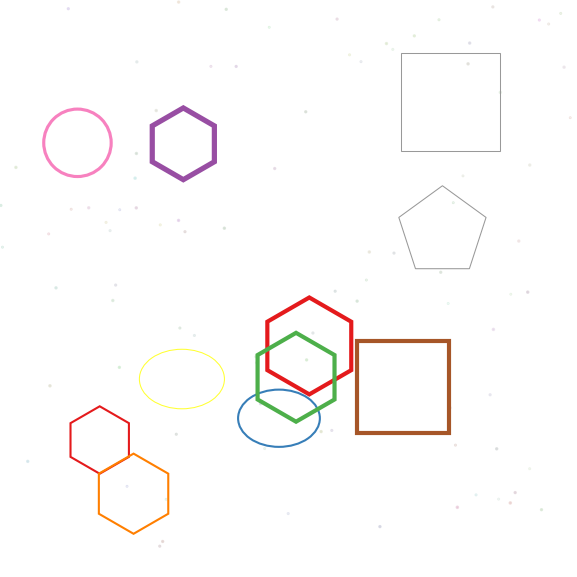[{"shape": "hexagon", "thickness": 1, "radius": 0.29, "center": [0.173, 0.237]}, {"shape": "hexagon", "thickness": 2, "radius": 0.42, "center": [0.536, 0.4]}, {"shape": "oval", "thickness": 1, "radius": 0.35, "center": [0.483, 0.275]}, {"shape": "hexagon", "thickness": 2, "radius": 0.38, "center": [0.513, 0.346]}, {"shape": "hexagon", "thickness": 2.5, "radius": 0.31, "center": [0.317, 0.75]}, {"shape": "hexagon", "thickness": 1, "radius": 0.35, "center": [0.231, 0.144]}, {"shape": "oval", "thickness": 0.5, "radius": 0.37, "center": [0.315, 0.343]}, {"shape": "square", "thickness": 2, "radius": 0.4, "center": [0.697, 0.329]}, {"shape": "circle", "thickness": 1.5, "radius": 0.29, "center": [0.134, 0.752]}, {"shape": "square", "thickness": 0.5, "radius": 0.43, "center": [0.78, 0.822]}, {"shape": "pentagon", "thickness": 0.5, "radius": 0.4, "center": [0.766, 0.598]}]